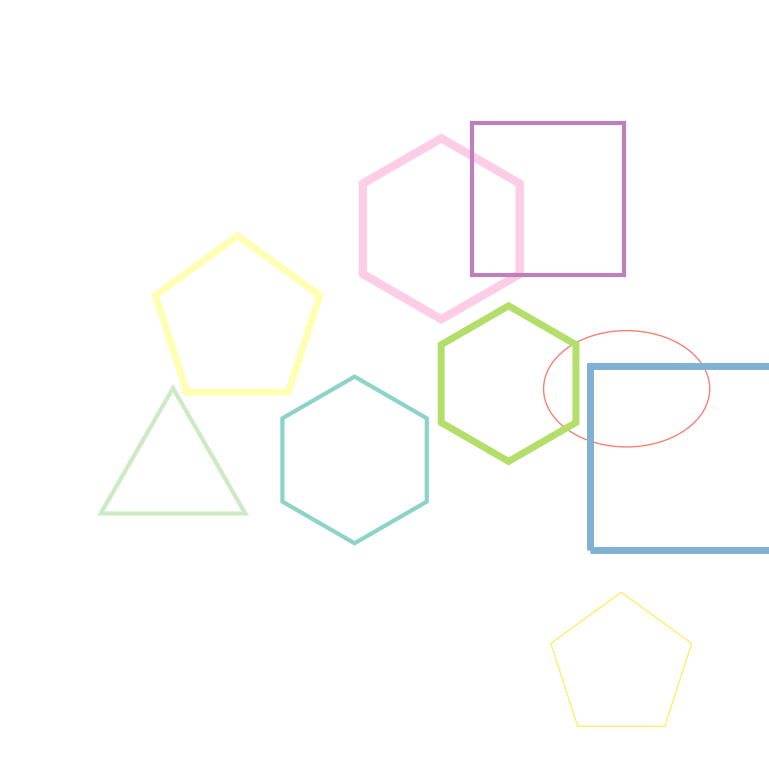[{"shape": "hexagon", "thickness": 1.5, "radius": 0.54, "center": [0.461, 0.403]}, {"shape": "pentagon", "thickness": 2.5, "radius": 0.56, "center": [0.309, 0.582]}, {"shape": "oval", "thickness": 0.5, "radius": 0.54, "center": [0.814, 0.495]}, {"shape": "square", "thickness": 2.5, "radius": 0.6, "center": [0.885, 0.405]}, {"shape": "hexagon", "thickness": 2.5, "radius": 0.51, "center": [0.66, 0.502]}, {"shape": "hexagon", "thickness": 3, "radius": 0.59, "center": [0.573, 0.703]}, {"shape": "square", "thickness": 1.5, "radius": 0.49, "center": [0.712, 0.741]}, {"shape": "triangle", "thickness": 1.5, "radius": 0.54, "center": [0.225, 0.387]}, {"shape": "pentagon", "thickness": 0.5, "radius": 0.48, "center": [0.807, 0.135]}]